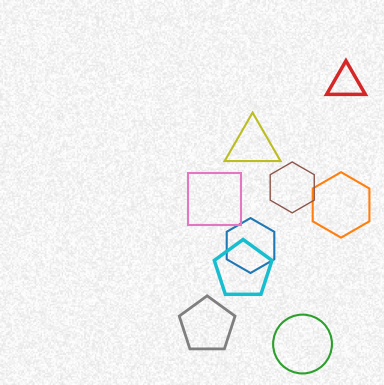[{"shape": "hexagon", "thickness": 1.5, "radius": 0.36, "center": [0.651, 0.362]}, {"shape": "hexagon", "thickness": 1.5, "radius": 0.43, "center": [0.886, 0.468]}, {"shape": "circle", "thickness": 1.5, "radius": 0.38, "center": [0.786, 0.106]}, {"shape": "triangle", "thickness": 2.5, "radius": 0.29, "center": [0.899, 0.784]}, {"shape": "hexagon", "thickness": 1, "radius": 0.33, "center": [0.759, 0.513]}, {"shape": "square", "thickness": 1.5, "radius": 0.34, "center": [0.556, 0.483]}, {"shape": "pentagon", "thickness": 2, "radius": 0.38, "center": [0.538, 0.155]}, {"shape": "triangle", "thickness": 1.5, "radius": 0.42, "center": [0.656, 0.624]}, {"shape": "pentagon", "thickness": 2.5, "radius": 0.39, "center": [0.631, 0.299]}]